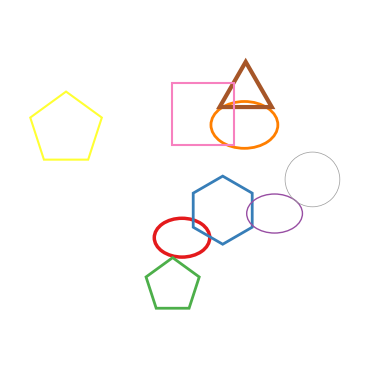[{"shape": "oval", "thickness": 2.5, "radius": 0.36, "center": [0.473, 0.383]}, {"shape": "hexagon", "thickness": 2, "radius": 0.44, "center": [0.578, 0.454]}, {"shape": "pentagon", "thickness": 2, "radius": 0.36, "center": [0.448, 0.258]}, {"shape": "oval", "thickness": 1, "radius": 0.36, "center": [0.713, 0.445]}, {"shape": "oval", "thickness": 2, "radius": 0.43, "center": [0.635, 0.676]}, {"shape": "pentagon", "thickness": 1.5, "radius": 0.49, "center": [0.172, 0.664]}, {"shape": "triangle", "thickness": 3, "radius": 0.39, "center": [0.638, 0.761]}, {"shape": "square", "thickness": 1.5, "radius": 0.4, "center": [0.527, 0.705]}, {"shape": "circle", "thickness": 0.5, "radius": 0.36, "center": [0.812, 0.534]}]